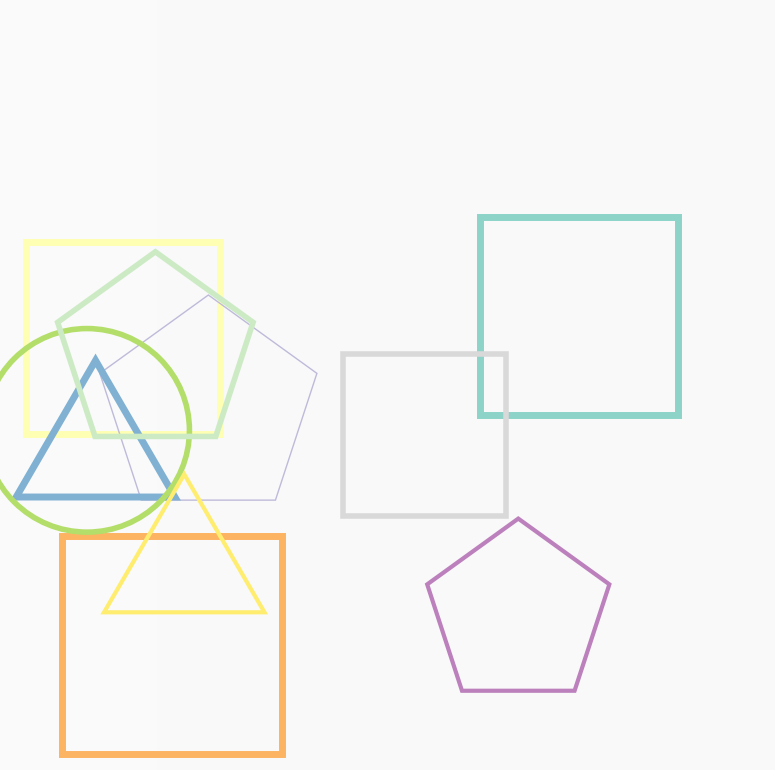[{"shape": "square", "thickness": 2.5, "radius": 0.64, "center": [0.747, 0.589]}, {"shape": "square", "thickness": 2.5, "radius": 0.62, "center": [0.159, 0.561]}, {"shape": "pentagon", "thickness": 0.5, "radius": 0.74, "center": [0.269, 0.47]}, {"shape": "triangle", "thickness": 2.5, "radius": 0.59, "center": [0.123, 0.414]}, {"shape": "square", "thickness": 2.5, "radius": 0.71, "center": [0.222, 0.163]}, {"shape": "circle", "thickness": 2, "radius": 0.66, "center": [0.112, 0.441]}, {"shape": "square", "thickness": 2, "radius": 0.53, "center": [0.548, 0.435]}, {"shape": "pentagon", "thickness": 1.5, "radius": 0.62, "center": [0.669, 0.203]}, {"shape": "pentagon", "thickness": 2, "radius": 0.66, "center": [0.2, 0.54]}, {"shape": "triangle", "thickness": 1.5, "radius": 0.6, "center": [0.238, 0.265]}]